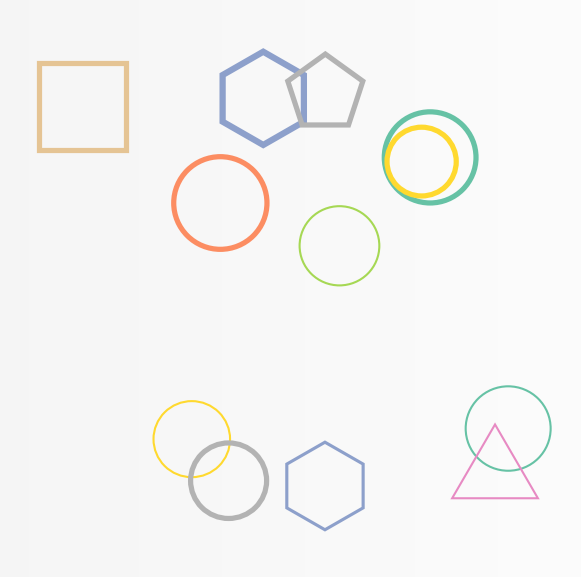[{"shape": "circle", "thickness": 1, "radius": 0.37, "center": [0.874, 0.257]}, {"shape": "circle", "thickness": 2.5, "radius": 0.39, "center": [0.74, 0.727]}, {"shape": "circle", "thickness": 2.5, "radius": 0.4, "center": [0.379, 0.648]}, {"shape": "hexagon", "thickness": 1.5, "radius": 0.38, "center": [0.559, 0.158]}, {"shape": "hexagon", "thickness": 3, "radius": 0.4, "center": [0.453, 0.829]}, {"shape": "triangle", "thickness": 1, "radius": 0.43, "center": [0.852, 0.179]}, {"shape": "circle", "thickness": 1, "radius": 0.34, "center": [0.584, 0.574]}, {"shape": "circle", "thickness": 1, "radius": 0.33, "center": [0.33, 0.239]}, {"shape": "circle", "thickness": 2.5, "radius": 0.3, "center": [0.725, 0.719]}, {"shape": "square", "thickness": 2.5, "radius": 0.38, "center": [0.142, 0.815]}, {"shape": "circle", "thickness": 2.5, "radius": 0.33, "center": [0.393, 0.167]}, {"shape": "pentagon", "thickness": 2.5, "radius": 0.34, "center": [0.56, 0.838]}]